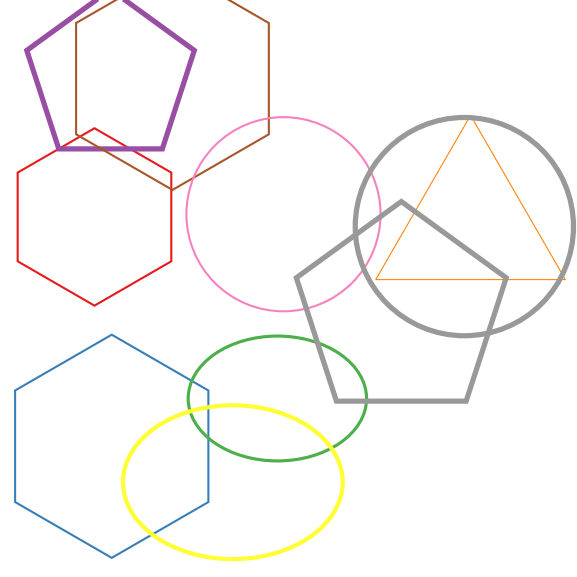[{"shape": "hexagon", "thickness": 1, "radius": 0.77, "center": [0.164, 0.623]}, {"shape": "hexagon", "thickness": 1, "radius": 0.97, "center": [0.193, 0.226]}, {"shape": "oval", "thickness": 1.5, "radius": 0.77, "center": [0.48, 0.309]}, {"shape": "pentagon", "thickness": 2.5, "radius": 0.76, "center": [0.191, 0.865]}, {"shape": "triangle", "thickness": 0.5, "radius": 0.95, "center": [0.815, 0.61]}, {"shape": "oval", "thickness": 2, "radius": 0.95, "center": [0.403, 0.164]}, {"shape": "hexagon", "thickness": 1, "radius": 0.96, "center": [0.299, 0.863]}, {"shape": "circle", "thickness": 1, "radius": 0.84, "center": [0.491, 0.628]}, {"shape": "pentagon", "thickness": 2.5, "radius": 0.96, "center": [0.695, 0.459]}, {"shape": "circle", "thickness": 2.5, "radius": 0.94, "center": [0.804, 0.607]}]